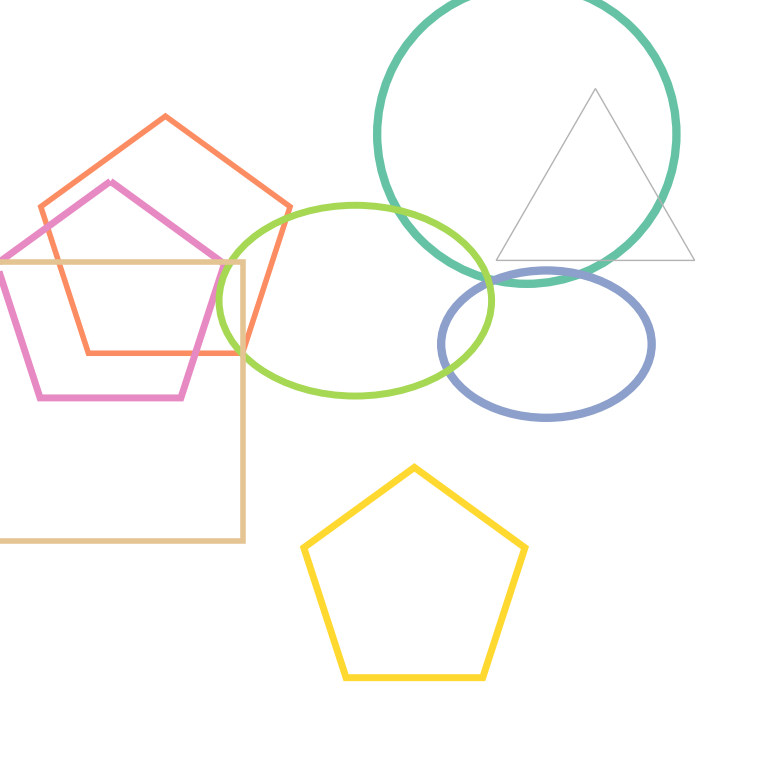[{"shape": "circle", "thickness": 3, "radius": 0.97, "center": [0.684, 0.826]}, {"shape": "pentagon", "thickness": 2, "radius": 0.85, "center": [0.215, 0.679]}, {"shape": "oval", "thickness": 3, "radius": 0.68, "center": [0.71, 0.553]}, {"shape": "pentagon", "thickness": 2.5, "radius": 0.78, "center": [0.143, 0.609]}, {"shape": "oval", "thickness": 2.5, "radius": 0.88, "center": [0.461, 0.61]}, {"shape": "pentagon", "thickness": 2.5, "radius": 0.75, "center": [0.538, 0.242]}, {"shape": "square", "thickness": 2, "radius": 0.91, "center": [0.134, 0.478]}, {"shape": "triangle", "thickness": 0.5, "radius": 0.74, "center": [0.773, 0.736]}]